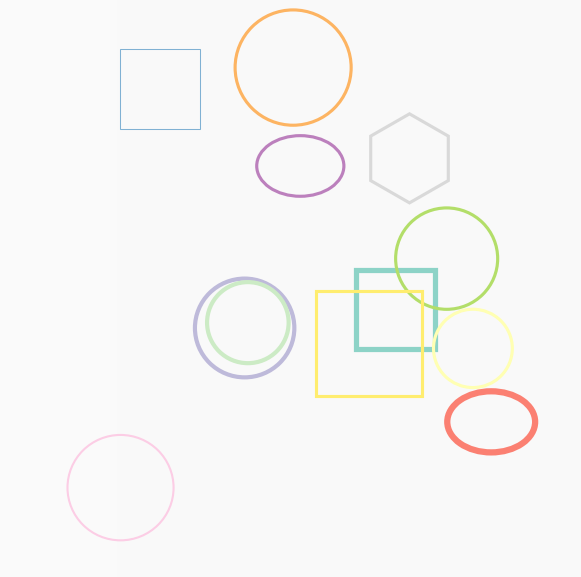[{"shape": "square", "thickness": 2.5, "radius": 0.34, "center": [0.68, 0.463]}, {"shape": "circle", "thickness": 1.5, "radius": 0.34, "center": [0.814, 0.396]}, {"shape": "circle", "thickness": 2, "radius": 0.43, "center": [0.421, 0.431]}, {"shape": "oval", "thickness": 3, "radius": 0.38, "center": [0.845, 0.269]}, {"shape": "square", "thickness": 0.5, "radius": 0.35, "center": [0.275, 0.845]}, {"shape": "circle", "thickness": 1.5, "radius": 0.5, "center": [0.504, 0.882]}, {"shape": "circle", "thickness": 1.5, "radius": 0.44, "center": [0.768, 0.551]}, {"shape": "circle", "thickness": 1, "radius": 0.46, "center": [0.207, 0.155]}, {"shape": "hexagon", "thickness": 1.5, "radius": 0.39, "center": [0.705, 0.725]}, {"shape": "oval", "thickness": 1.5, "radius": 0.37, "center": [0.517, 0.712]}, {"shape": "circle", "thickness": 2, "radius": 0.35, "center": [0.426, 0.44]}, {"shape": "square", "thickness": 1.5, "radius": 0.45, "center": [0.634, 0.404]}]